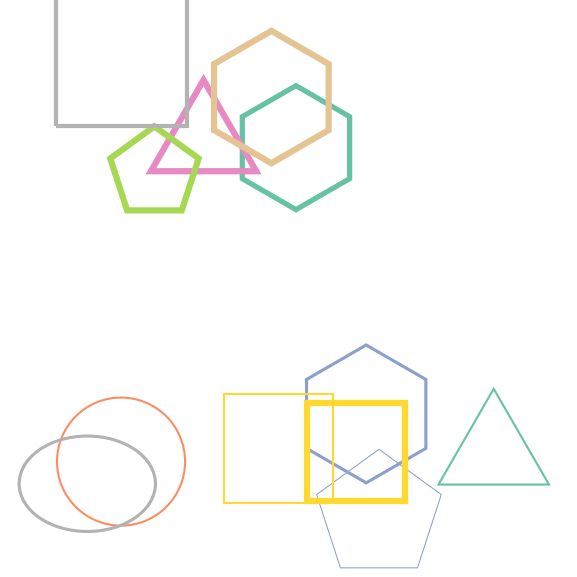[{"shape": "hexagon", "thickness": 2.5, "radius": 0.54, "center": [0.513, 0.743]}, {"shape": "triangle", "thickness": 1, "radius": 0.55, "center": [0.855, 0.215]}, {"shape": "circle", "thickness": 1, "radius": 0.55, "center": [0.21, 0.2]}, {"shape": "pentagon", "thickness": 0.5, "radius": 0.57, "center": [0.656, 0.108]}, {"shape": "hexagon", "thickness": 1.5, "radius": 0.6, "center": [0.634, 0.282]}, {"shape": "triangle", "thickness": 3, "radius": 0.53, "center": [0.352, 0.755]}, {"shape": "pentagon", "thickness": 3, "radius": 0.4, "center": [0.267, 0.7]}, {"shape": "square", "thickness": 1, "radius": 0.47, "center": [0.482, 0.222]}, {"shape": "square", "thickness": 3, "radius": 0.42, "center": [0.616, 0.217]}, {"shape": "hexagon", "thickness": 3, "radius": 0.57, "center": [0.47, 0.831]}, {"shape": "oval", "thickness": 1.5, "radius": 0.59, "center": [0.151, 0.161]}, {"shape": "square", "thickness": 2, "radius": 0.57, "center": [0.211, 0.893]}]